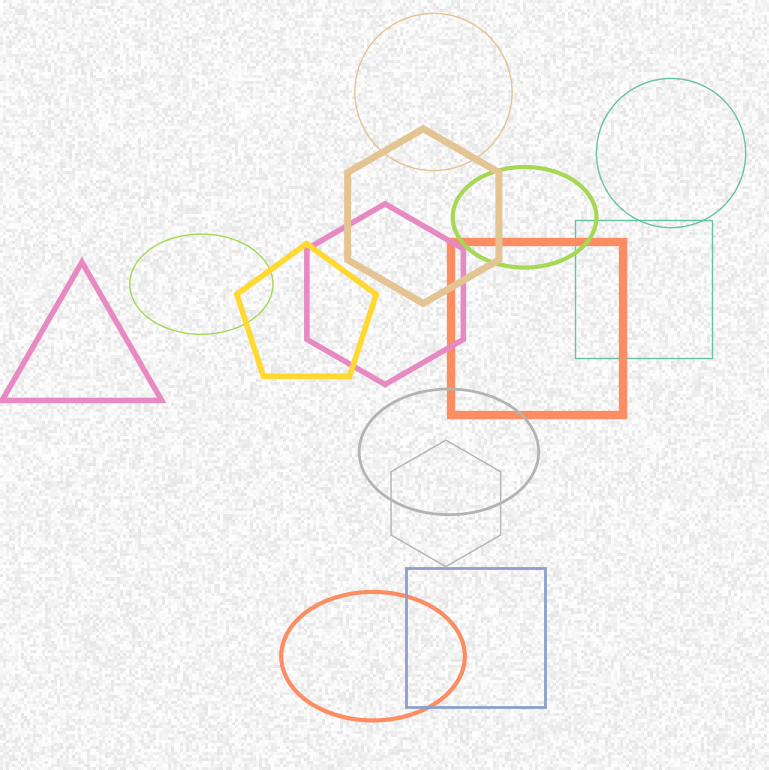[{"shape": "circle", "thickness": 0.5, "radius": 0.48, "center": [0.871, 0.801]}, {"shape": "square", "thickness": 0.5, "radius": 0.45, "center": [0.835, 0.625]}, {"shape": "oval", "thickness": 1.5, "radius": 0.6, "center": [0.484, 0.148]}, {"shape": "square", "thickness": 3, "radius": 0.56, "center": [0.698, 0.574]}, {"shape": "square", "thickness": 1, "radius": 0.45, "center": [0.618, 0.172]}, {"shape": "triangle", "thickness": 2, "radius": 0.6, "center": [0.106, 0.54]}, {"shape": "hexagon", "thickness": 2, "radius": 0.59, "center": [0.5, 0.618]}, {"shape": "oval", "thickness": 0.5, "radius": 0.46, "center": [0.261, 0.631]}, {"shape": "oval", "thickness": 1.5, "radius": 0.47, "center": [0.681, 0.718]}, {"shape": "pentagon", "thickness": 2, "radius": 0.48, "center": [0.398, 0.588]}, {"shape": "circle", "thickness": 0.5, "radius": 0.51, "center": [0.563, 0.881]}, {"shape": "hexagon", "thickness": 2.5, "radius": 0.57, "center": [0.55, 0.719]}, {"shape": "hexagon", "thickness": 0.5, "radius": 0.41, "center": [0.579, 0.346]}, {"shape": "oval", "thickness": 1, "radius": 0.58, "center": [0.583, 0.413]}]